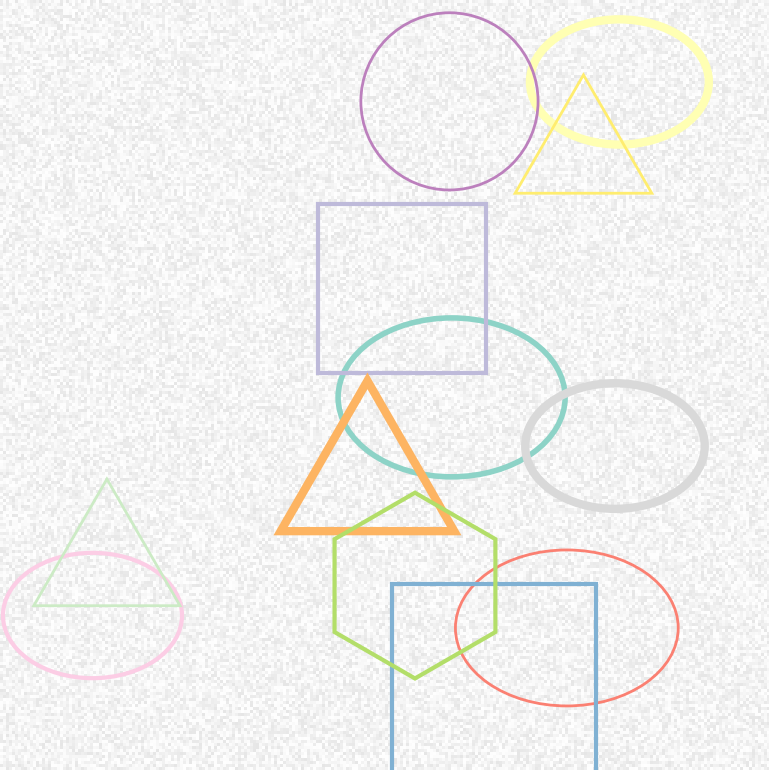[{"shape": "oval", "thickness": 2, "radius": 0.74, "center": [0.587, 0.484]}, {"shape": "oval", "thickness": 3, "radius": 0.58, "center": [0.804, 0.894]}, {"shape": "square", "thickness": 1.5, "radius": 0.55, "center": [0.522, 0.625]}, {"shape": "oval", "thickness": 1, "radius": 0.72, "center": [0.736, 0.184]}, {"shape": "square", "thickness": 1.5, "radius": 0.66, "center": [0.642, 0.109]}, {"shape": "triangle", "thickness": 3, "radius": 0.65, "center": [0.477, 0.375]}, {"shape": "hexagon", "thickness": 1.5, "radius": 0.6, "center": [0.539, 0.239]}, {"shape": "oval", "thickness": 1.5, "radius": 0.58, "center": [0.12, 0.201]}, {"shape": "oval", "thickness": 3, "radius": 0.58, "center": [0.799, 0.421]}, {"shape": "circle", "thickness": 1, "radius": 0.58, "center": [0.584, 0.868]}, {"shape": "triangle", "thickness": 1, "radius": 0.55, "center": [0.139, 0.268]}, {"shape": "triangle", "thickness": 1, "radius": 0.51, "center": [0.758, 0.8]}]